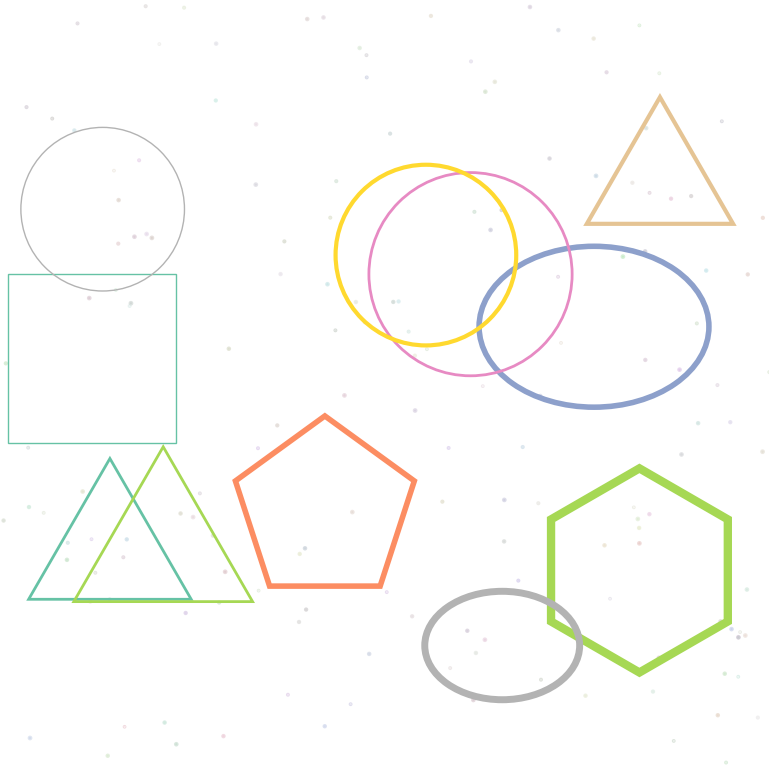[{"shape": "square", "thickness": 0.5, "radius": 0.55, "center": [0.12, 0.535]}, {"shape": "triangle", "thickness": 1, "radius": 0.61, "center": [0.143, 0.283]}, {"shape": "pentagon", "thickness": 2, "radius": 0.61, "center": [0.422, 0.338]}, {"shape": "oval", "thickness": 2, "radius": 0.75, "center": [0.771, 0.576]}, {"shape": "circle", "thickness": 1, "radius": 0.66, "center": [0.611, 0.644]}, {"shape": "hexagon", "thickness": 3, "radius": 0.66, "center": [0.83, 0.259]}, {"shape": "triangle", "thickness": 1, "radius": 0.67, "center": [0.212, 0.286]}, {"shape": "circle", "thickness": 1.5, "radius": 0.59, "center": [0.553, 0.669]}, {"shape": "triangle", "thickness": 1.5, "radius": 0.55, "center": [0.857, 0.764]}, {"shape": "oval", "thickness": 2.5, "radius": 0.5, "center": [0.652, 0.162]}, {"shape": "circle", "thickness": 0.5, "radius": 0.53, "center": [0.133, 0.728]}]